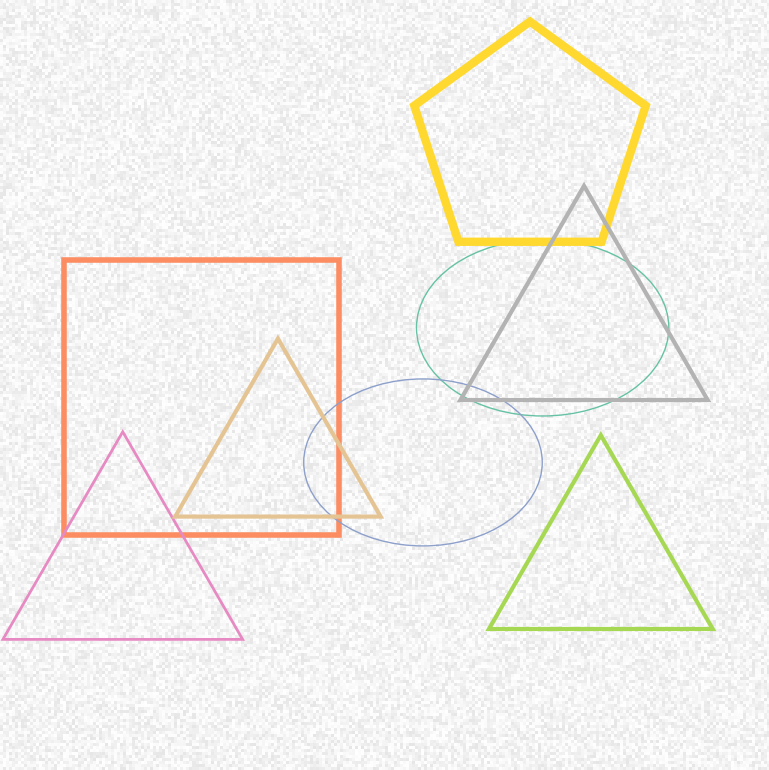[{"shape": "oval", "thickness": 0.5, "radius": 0.82, "center": [0.705, 0.574]}, {"shape": "square", "thickness": 2, "radius": 0.89, "center": [0.261, 0.484]}, {"shape": "oval", "thickness": 0.5, "radius": 0.77, "center": [0.549, 0.399]}, {"shape": "triangle", "thickness": 1, "radius": 0.9, "center": [0.159, 0.259]}, {"shape": "triangle", "thickness": 1.5, "radius": 0.84, "center": [0.78, 0.267]}, {"shape": "pentagon", "thickness": 3, "radius": 0.79, "center": [0.688, 0.814]}, {"shape": "triangle", "thickness": 1.5, "radius": 0.77, "center": [0.361, 0.406]}, {"shape": "triangle", "thickness": 1.5, "radius": 0.93, "center": [0.759, 0.573]}]